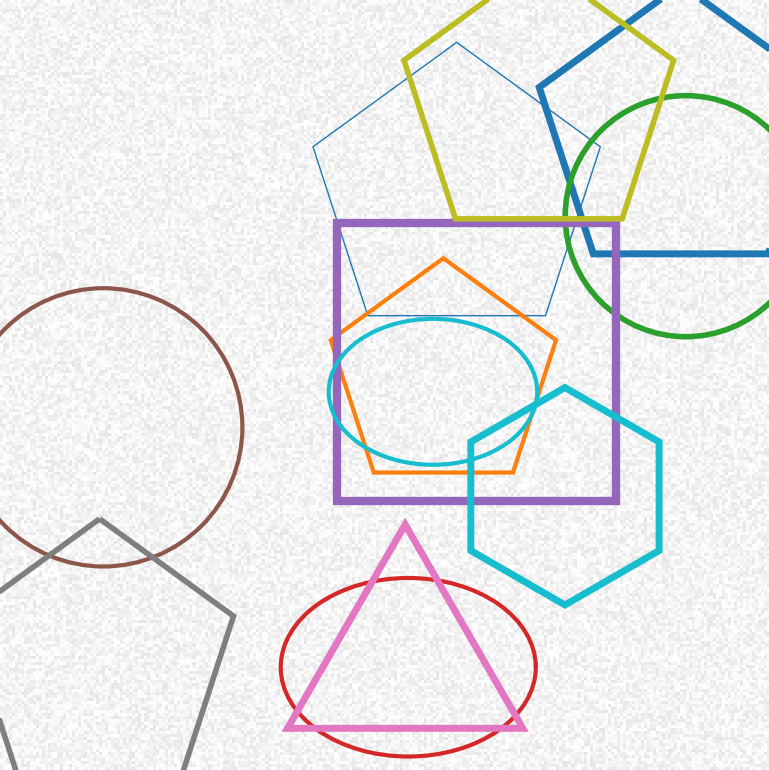[{"shape": "pentagon", "thickness": 0.5, "radius": 0.98, "center": [0.593, 0.749]}, {"shape": "pentagon", "thickness": 2.5, "radius": 0.97, "center": [0.884, 0.827]}, {"shape": "pentagon", "thickness": 1.5, "radius": 0.77, "center": [0.576, 0.511]}, {"shape": "circle", "thickness": 2, "radius": 0.78, "center": [0.891, 0.719]}, {"shape": "oval", "thickness": 1.5, "radius": 0.83, "center": [0.53, 0.133]}, {"shape": "square", "thickness": 3, "radius": 0.9, "center": [0.619, 0.53]}, {"shape": "circle", "thickness": 1.5, "radius": 0.9, "center": [0.134, 0.445]}, {"shape": "triangle", "thickness": 2.5, "radius": 0.88, "center": [0.526, 0.142]}, {"shape": "pentagon", "thickness": 2, "radius": 0.91, "center": [0.129, 0.143]}, {"shape": "pentagon", "thickness": 2, "radius": 0.92, "center": [0.7, 0.865]}, {"shape": "oval", "thickness": 1.5, "radius": 0.68, "center": [0.562, 0.491]}, {"shape": "hexagon", "thickness": 2.5, "radius": 0.71, "center": [0.734, 0.356]}]